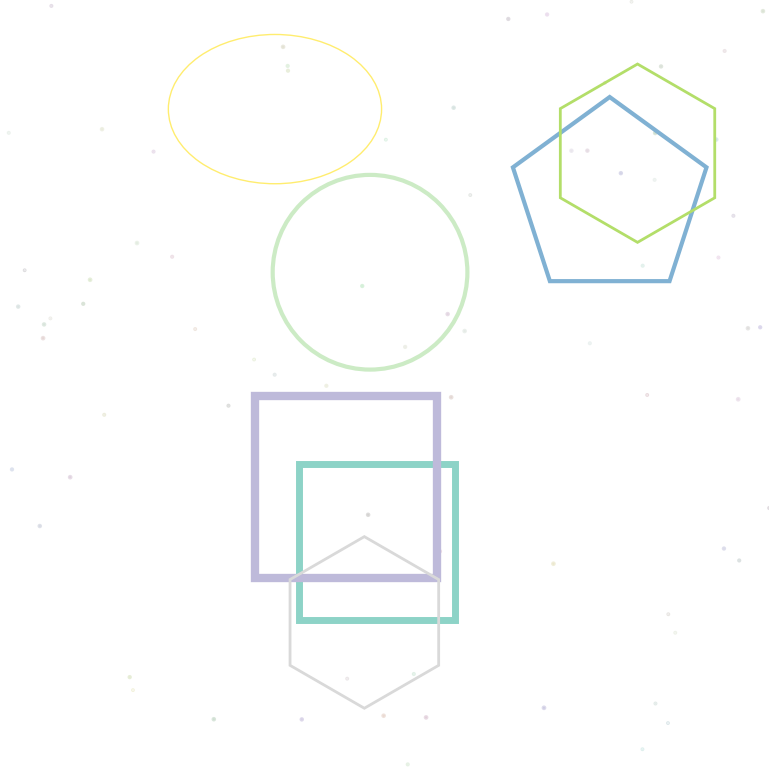[{"shape": "square", "thickness": 2.5, "radius": 0.51, "center": [0.489, 0.296]}, {"shape": "square", "thickness": 3, "radius": 0.59, "center": [0.45, 0.368]}, {"shape": "pentagon", "thickness": 1.5, "radius": 0.66, "center": [0.792, 0.742]}, {"shape": "hexagon", "thickness": 1, "radius": 0.58, "center": [0.828, 0.801]}, {"shape": "hexagon", "thickness": 1, "radius": 0.56, "center": [0.473, 0.192]}, {"shape": "circle", "thickness": 1.5, "radius": 0.63, "center": [0.481, 0.646]}, {"shape": "oval", "thickness": 0.5, "radius": 0.69, "center": [0.357, 0.858]}]